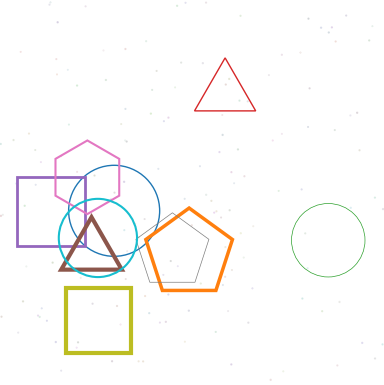[{"shape": "circle", "thickness": 1, "radius": 0.59, "center": [0.296, 0.452]}, {"shape": "pentagon", "thickness": 2.5, "radius": 0.59, "center": [0.491, 0.341]}, {"shape": "circle", "thickness": 0.5, "radius": 0.48, "center": [0.853, 0.376]}, {"shape": "triangle", "thickness": 1, "radius": 0.46, "center": [0.585, 0.758]}, {"shape": "square", "thickness": 2, "radius": 0.45, "center": [0.132, 0.451]}, {"shape": "triangle", "thickness": 3, "radius": 0.45, "center": [0.238, 0.345]}, {"shape": "hexagon", "thickness": 1.5, "radius": 0.48, "center": [0.227, 0.54]}, {"shape": "pentagon", "thickness": 0.5, "radius": 0.5, "center": [0.448, 0.348]}, {"shape": "square", "thickness": 3, "radius": 0.42, "center": [0.256, 0.168]}, {"shape": "circle", "thickness": 1.5, "radius": 0.51, "center": [0.254, 0.382]}]